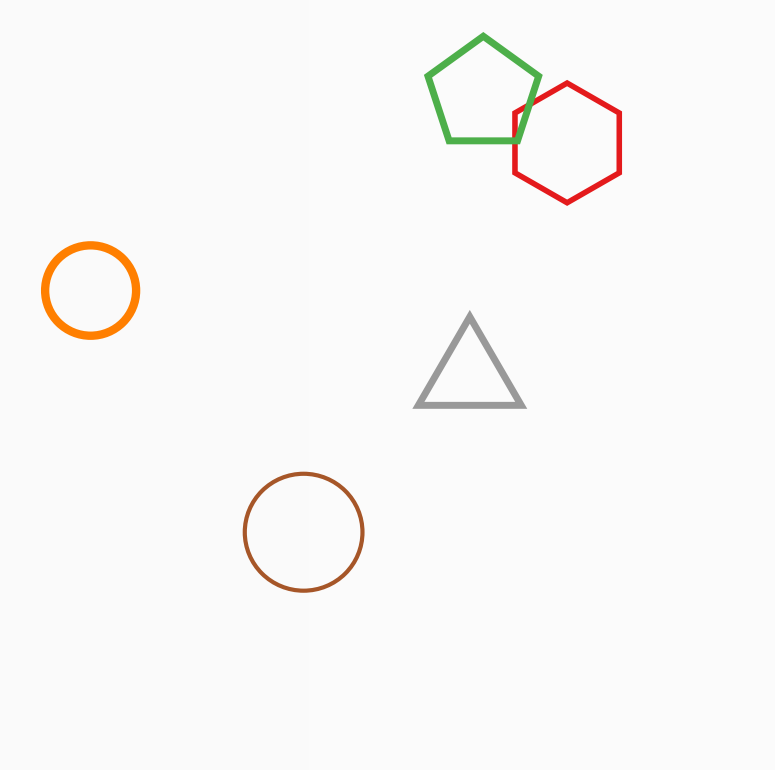[{"shape": "hexagon", "thickness": 2, "radius": 0.39, "center": [0.732, 0.814]}, {"shape": "pentagon", "thickness": 2.5, "radius": 0.38, "center": [0.624, 0.878]}, {"shape": "circle", "thickness": 3, "radius": 0.29, "center": [0.117, 0.623]}, {"shape": "circle", "thickness": 1.5, "radius": 0.38, "center": [0.392, 0.309]}, {"shape": "triangle", "thickness": 2.5, "radius": 0.38, "center": [0.606, 0.512]}]